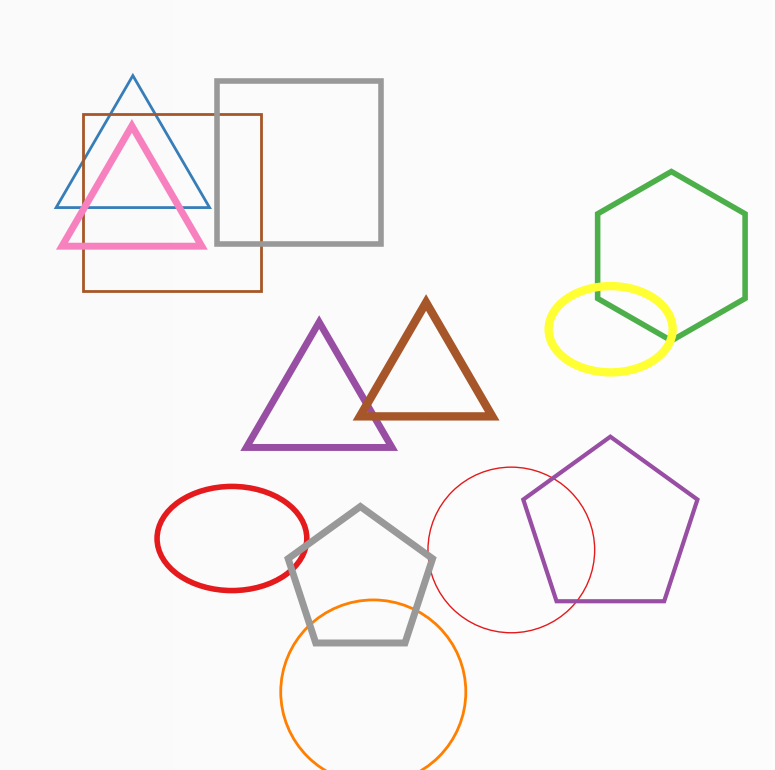[{"shape": "circle", "thickness": 0.5, "radius": 0.54, "center": [0.66, 0.286]}, {"shape": "oval", "thickness": 2, "radius": 0.48, "center": [0.299, 0.301]}, {"shape": "triangle", "thickness": 1, "radius": 0.57, "center": [0.171, 0.788]}, {"shape": "hexagon", "thickness": 2, "radius": 0.55, "center": [0.866, 0.667]}, {"shape": "triangle", "thickness": 2.5, "radius": 0.54, "center": [0.412, 0.473]}, {"shape": "pentagon", "thickness": 1.5, "radius": 0.59, "center": [0.788, 0.315]}, {"shape": "circle", "thickness": 1, "radius": 0.6, "center": [0.482, 0.101]}, {"shape": "oval", "thickness": 3, "radius": 0.4, "center": [0.788, 0.572]}, {"shape": "triangle", "thickness": 3, "radius": 0.49, "center": [0.55, 0.509]}, {"shape": "square", "thickness": 1, "radius": 0.57, "center": [0.222, 0.737]}, {"shape": "triangle", "thickness": 2.5, "radius": 0.52, "center": [0.17, 0.732]}, {"shape": "square", "thickness": 2, "radius": 0.53, "center": [0.386, 0.789]}, {"shape": "pentagon", "thickness": 2.5, "radius": 0.49, "center": [0.465, 0.244]}]